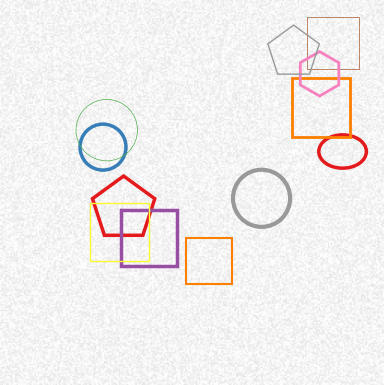[{"shape": "pentagon", "thickness": 2.5, "radius": 0.43, "center": [0.321, 0.458]}, {"shape": "oval", "thickness": 2.5, "radius": 0.31, "center": [0.89, 0.606]}, {"shape": "circle", "thickness": 2.5, "radius": 0.3, "center": [0.268, 0.618]}, {"shape": "circle", "thickness": 0.5, "radius": 0.4, "center": [0.277, 0.662]}, {"shape": "square", "thickness": 2.5, "radius": 0.37, "center": [0.387, 0.381]}, {"shape": "square", "thickness": 1.5, "radius": 0.3, "center": [0.543, 0.322]}, {"shape": "square", "thickness": 2, "radius": 0.38, "center": [0.833, 0.72]}, {"shape": "square", "thickness": 1, "radius": 0.38, "center": [0.311, 0.398]}, {"shape": "square", "thickness": 0.5, "radius": 0.34, "center": [0.865, 0.888]}, {"shape": "hexagon", "thickness": 2, "radius": 0.29, "center": [0.83, 0.808]}, {"shape": "circle", "thickness": 3, "radius": 0.37, "center": [0.679, 0.485]}, {"shape": "pentagon", "thickness": 1, "radius": 0.35, "center": [0.763, 0.864]}]